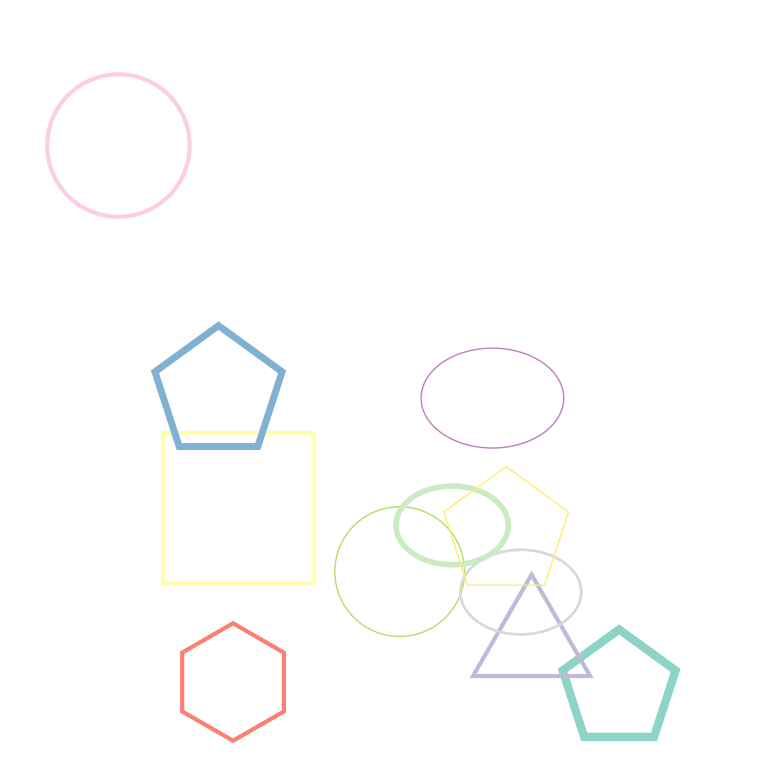[{"shape": "pentagon", "thickness": 3, "radius": 0.39, "center": [0.804, 0.105]}, {"shape": "square", "thickness": 1.5, "radius": 0.49, "center": [0.31, 0.34]}, {"shape": "triangle", "thickness": 1.5, "radius": 0.44, "center": [0.69, 0.166]}, {"shape": "hexagon", "thickness": 1.5, "radius": 0.38, "center": [0.303, 0.114]}, {"shape": "pentagon", "thickness": 2.5, "radius": 0.43, "center": [0.284, 0.49]}, {"shape": "circle", "thickness": 0.5, "radius": 0.42, "center": [0.519, 0.258]}, {"shape": "circle", "thickness": 1.5, "radius": 0.46, "center": [0.154, 0.811]}, {"shape": "oval", "thickness": 1, "radius": 0.39, "center": [0.676, 0.231]}, {"shape": "oval", "thickness": 0.5, "radius": 0.46, "center": [0.639, 0.483]}, {"shape": "oval", "thickness": 2, "radius": 0.36, "center": [0.587, 0.318]}, {"shape": "pentagon", "thickness": 0.5, "radius": 0.43, "center": [0.657, 0.309]}]